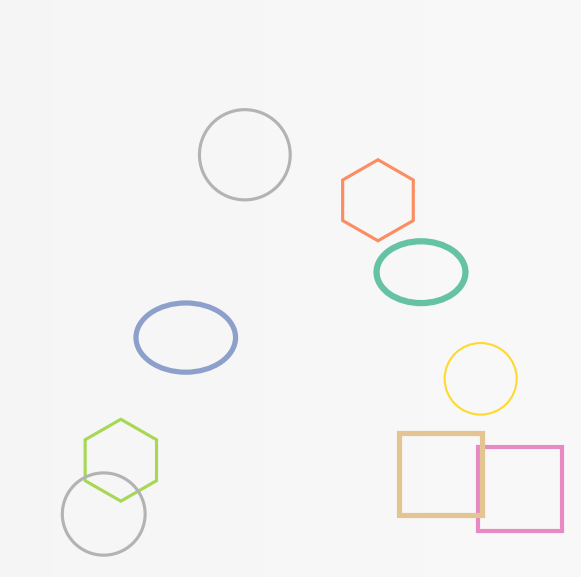[{"shape": "oval", "thickness": 3, "radius": 0.38, "center": [0.724, 0.528]}, {"shape": "hexagon", "thickness": 1.5, "radius": 0.35, "center": [0.65, 0.652]}, {"shape": "oval", "thickness": 2.5, "radius": 0.43, "center": [0.32, 0.415]}, {"shape": "square", "thickness": 2, "radius": 0.36, "center": [0.895, 0.153]}, {"shape": "hexagon", "thickness": 1.5, "radius": 0.35, "center": [0.208, 0.202]}, {"shape": "circle", "thickness": 1, "radius": 0.31, "center": [0.827, 0.343]}, {"shape": "square", "thickness": 2.5, "radius": 0.36, "center": [0.757, 0.178]}, {"shape": "circle", "thickness": 1.5, "radius": 0.39, "center": [0.421, 0.731]}, {"shape": "circle", "thickness": 1.5, "radius": 0.36, "center": [0.178, 0.109]}]